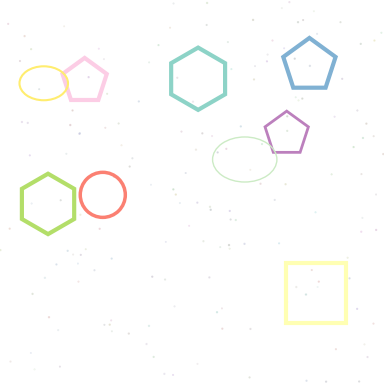[{"shape": "hexagon", "thickness": 3, "radius": 0.4, "center": [0.515, 0.795]}, {"shape": "square", "thickness": 3, "radius": 0.39, "center": [0.821, 0.239]}, {"shape": "circle", "thickness": 2.5, "radius": 0.29, "center": [0.267, 0.494]}, {"shape": "pentagon", "thickness": 3, "radius": 0.36, "center": [0.804, 0.83]}, {"shape": "hexagon", "thickness": 3, "radius": 0.39, "center": [0.125, 0.47]}, {"shape": "pentagon", "thickness": 3, "radius": 0.3, "center": [0.22, 0.789]}, {"shape": "pentagon", "thickness": 2, "radius": 0.3, "center": [0.745, 0.652]}, {"shape": "oval", "thickness": 1, "radius": 0.42, "center": [0.636, 0.586]}, {"shape": "oval", "thickness": 1.5, "radius": 0.31, "center": [0.114, 0.784]}]